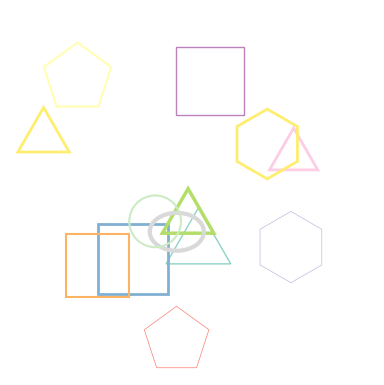[{"shape": "triangle", "thickness": 1, "radius": 0.48, "center": [0.515, 0.363]}, {"shape": "pentagon", "thickness": 1.5, "radius": 0.46, "center": [0.201, 0.798]}, {"shape": "hexagon", "thickness": 0.5, "radius": 0.46, "center": [0.756, 0.358]}, {"shape": "pentagon", "thickness": 0.5, "radius": 0.44, "center": [0.459, 0.116]}, {"shape": "square", "thickness": 2, "radius": 0.45, "center": [0.346, 0.327]}, {"shape": "square", "thickness": 1.5, "radius": 0.41, "center": [0.253, 0.311]}, {"shape": "triangle", "thickness": 2.5, "radius": 0.39, "center": [0.488, 0.433]}, {"shape": "triangle", "thickness": 2, "radius": 0.36, "center": [0.763, 0.595]}, {"shape": "oval", "thickness": 3, "radius": 0.35, "center": [0.459, 0.398]}, {"shape": "square", "thickness": 1, "radius": 0.44, "center": [0.545, 0.789]}, {"shape": "circle", "thickness": 1.5, "radius": 0.34, "center": [0.403, 0.425]}, {"shape": "hexagon", "thickness": 2, "radius": 0.45, "center": [0.694, 0.626]}, {"shape": "triangle", "thickness": 2, "radius": 0.39, "center": [0.113, 0.644]}]